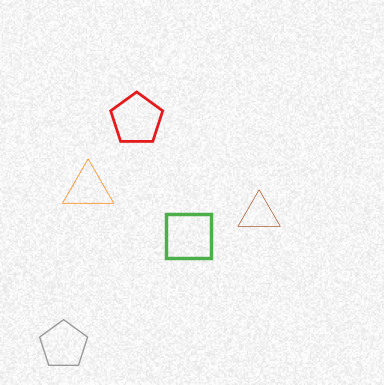[{"shape": "pentagon", "thickness": 2, "radius": 0.36, "center": [0.355, 0.69]}, {"shape": "square", "thickness": 2.5, "radius": 0.29, "center": [0.489, 0.387]}, {"shape": "triangle", "thickness": 0.5, "radius": 0.38, "center": [0.229, 0.51]}, {"shape": "triangle", "thickness": 0.5, "radius": 0.32, "center": [0.673, 0.444]}, {"shape": "pentagon", "thickness": 1, "radius": 0.33, "center": [0.165, 0.104]}]